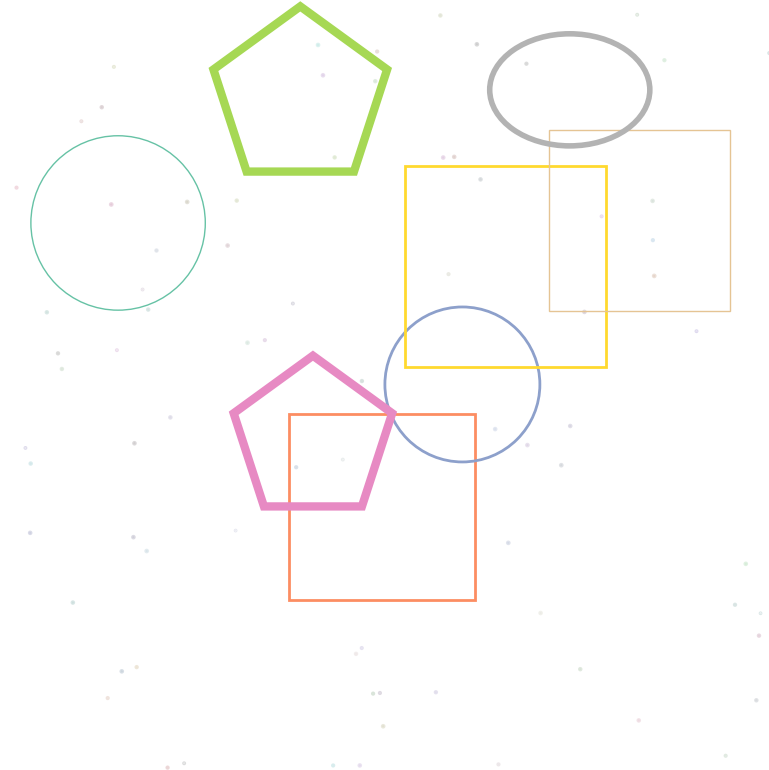[{"shape": "circle", "thickness": 0.5, "radius": 0.57, "center": [0.153, 0.71]}, {"shape": "square", "thickness": 1, "radius": 0.6, "center": [0.496, 0.342]}, {"shape": "circle", "thickness": 1, "radius": 0.5, "center": [0.601, 0.501]}, {"shape": "pentagon", "thickness": 3, "radius": 0.54, "center": [0.406, 0.43]}, {"shape": "pentagon", "thickness": 3, "radius": 0.59, "center": [0.39, 0.873]}, {"shape": "square", "thickness": 1, "radius": 0.65, "center": [0.656, 0.654]}, {"shape": "square", "thickness": 0.5, "radius": 0.59, "center": [0.831, 0.713]}, {"shape": "oval", "thickness": 2, "radius": 0.52, "center": [0.74, 0.883]}]